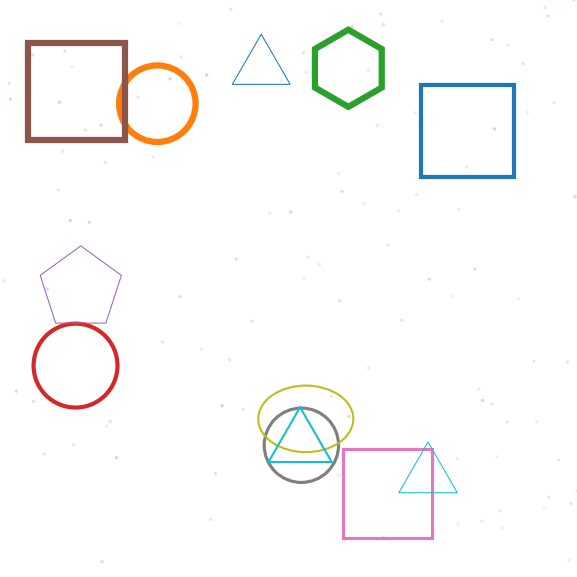[{"shape": "triangle", "thickness": 0.5, "radius": 0.29, "center": [0.452, 0.882]}, {"shape": "square", "thickness": 2, "radius": 0.4, "center": [0.81, 0.772]}, {"shape": "circle", "thickness": 3, "radius": 0.33, "center": [0.272, 0.82]}, {"shape": "hexagon", "thickness": 3, "radius": 0.33, "center": [0.603, 0.881]}, {"shape": "circle", "thickness": 2, "radius": 0.36, "center": [0.131, 0.366]}, {"shape": "pentagon", "thickness": 0.5, "radius": 0.37, "center": [0.14, 0.499]}, {"shape": "square", "thickness": 3, "radius": 0.42, "center": [0.133, 0.841]}, {"shape": "square", "thickness": 1.5, "radius": 0.39, "center": [0.67, 0.145]}, {"shape": "circle", "thickness": 1.5, "radius": 0.32, "center": [0.522, 0.228]}, {"shape": "oval", "thickness": 1, "radius": 0.41, "center": [0.53, 0.274]}, {"shape": "triangle", "thickness": 1, "radius": 0.32, "center": [0.52, 0.231]}, {"shape": "triangle", "thickness": 0.5, "radius": 0.29, "center": [0.741, 0.175]}]